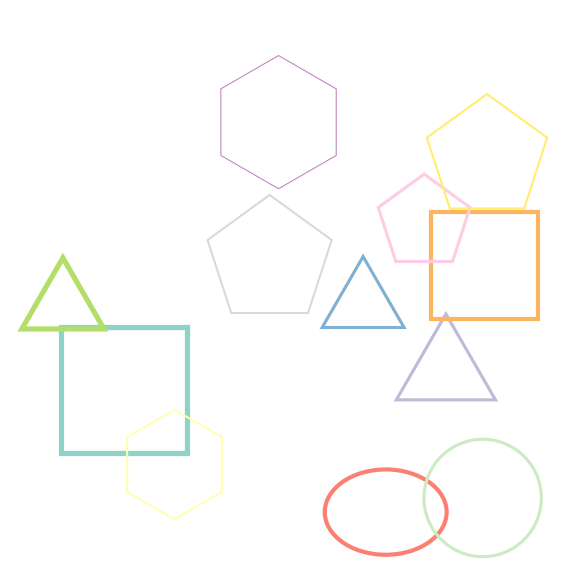[{"shape": "square", "thickness": 2.5, "radius": 0.55, "center": [0.215, 0.325]}, {"shape": "hexagon", "thickness": 1, "radius": 0.47, "center": [0.302, 0.195]}, {"shape": "triangle", "thickness": 1.5, "radius": 0.5, "center": [0.772, 0.356]}, {"shape": "oval", "thickness": 2, "radius": 0.53, "center": [0.668, 0.112]}, {"shape": "triangle", "thickness": 1.5, "radius": 0.41, "center": [0.629, 0.473]}, {"shape": "square", "thickness": 2, "radius": 0.46, "center": [0.839, 0.539]}, {"shape": "triangle", "thickness": 2.5, "radius": 0.41, "center": [0.109, 0.471]}, {"shape": "pentagon", "thickness": 1.5, "radius": 0.42, "center": [0.734, 0.614]}, {"shape": "pentagon", "thickness": 1, "radius": 0.57, "center": [0.467, 0.549]}, {"shape": "hexagon", "thickness": 0.5, "radius": 0.58, "center": [0.482, 0.788]}, {"shape": "circle", "thickness": 1.5, "radius": 0.51, "center": [0.836, 0.137]}, {"shape": "pentagon", "thickness": 1, "radius": 0.55, "center": [0.843, 0.727]}]